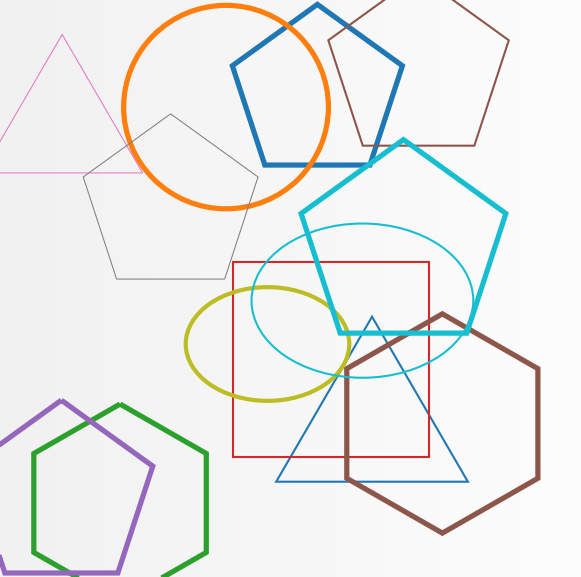[{"shape": "triangle", "thickness": 1, "radius": 0.95, "center": [0.64, 0.26]}, {"shape": "pentagon", "thickness": 2.5, "radius": 0.77, "center": [0.546, 0.838]}, {"shape": "circle", "thickness": 2.5, "radius": 0.88, "center": [0.389, 0.814]}, {"shape": "hexagon", "thickness": 2.5, "radius": 0.86, "center": [0.207, 0.128]}, {"shape": "square", "thickness": 1, "radius": 0.84, "center": [0.57, 0.376]}, {"shape": "pentagon", "thickness": 2.5, "radius": 0.83, "center": [0.106, 0.141]}, {"shape": "pentagon", "thickness": 1, "radius": 0.82, "center": [0.72, 0.879]}, {"shape": "hexagon", "thickness": 2.5, "radius": 0.95, "center": [0.761, 0.266]}, {"shape": "triangle", "thickness": 0.5, "radius": 0.8, "center": [0.107, 0.78]}, {"shape": "pentagon", "thickness": 0.5, "radius": 0.79, "center": [0.294, 0.644]}, {"shape": "oval", "thickness": 2, "radius": 0.7, "center": [0.46, 0.403]}, {"shape": "oval", "thickness": 1, "radius": 0.95, "center": [0.624, 0.479]}, {"shape": "pentagon", "thickness": 2.5, "radius": 0.93, "center": [0.694, 0.572]}]